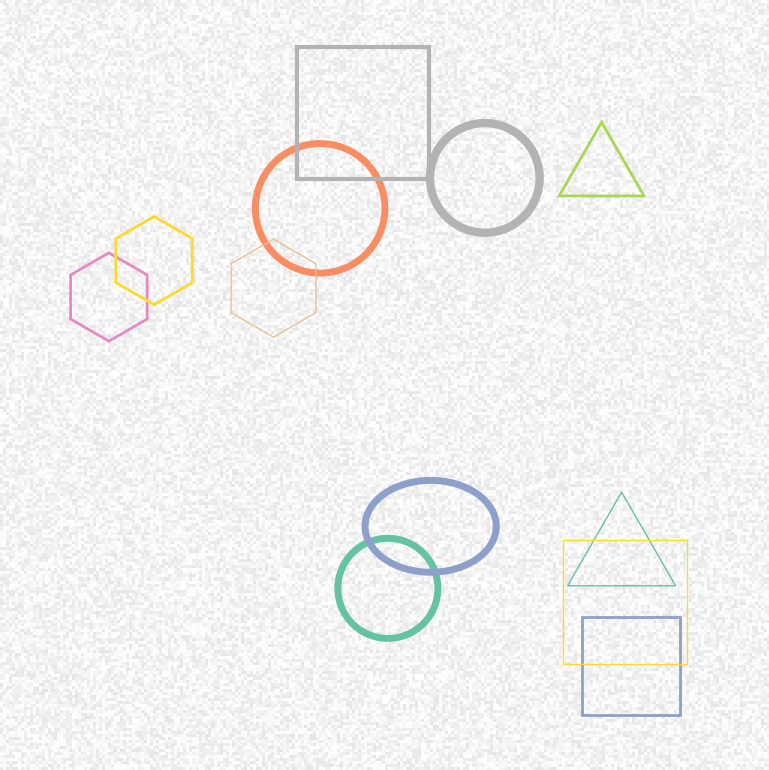[{"shape": "triangle", "thickness": 0.5, "radius": 0.41, "center": [0.807, 0.28]}, {"shape": "circle", "thickness": 2.5, "radius": 0.33, "center": [0.504, 0.236]}, {"shape": "circle", "thickness": 2.5, "radius": 0.42, "center": [0.416, 0.729]}, {"shape": "square", "thickness": 1, "radius": 0.32, "center": [0.82, 0.135]}, {"shape": "oval", "thickness": 2.5, "radius": 0.43, "center": [0.559, 0.316]}, {"shape": "hexagon", "thickness": 1, "radius": 0.29, "center": [0.141, 0.614]}, {"shape": "triangle", "thickness": 1, "radius": 0.32, "center": [0.781, 0.777]}, {"shape": "square", "thickness": 0.5, "radius": 0.4, "center": [0.812, 0.218]}, {"shape": "hexagon", "thickness": 1, "radius": 0.29, "center": [0.2, 0.662]}, {"shape": "hexagon", "thickness": 0.5, "radius": 0.32, "center": [0.355, 0.626]}, {"shape": "circle", "thickness": 3, "radius": 0.36, "center": [0.63, 0.769]}, {"shape": "square", "thickness": 1.5, "radius": 0.43, "center": [0.471, 0.853]}]